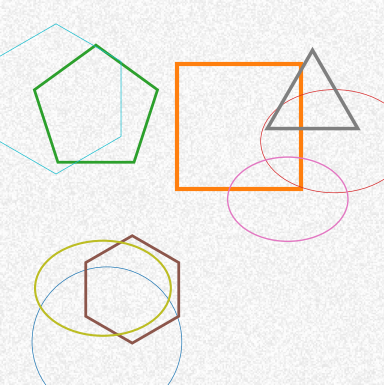[{"shape": "circle", "thickness": 0.5, "radius": 0.97, "center": [0.278, 0.112]}, {"shape": "square", "thickness": 3, "radius": 0.81, "center": [0.621, 0.671]}, {"shape": "pentagon", "thickness": 2, "radius": 0.84, "center": [0.249, 0.715]}, {"shape": "oval", "thickness": 0.5, "radius": 0.96, "center": [0.868, 0.633]}, {"shape": "hexagon", "thickness": 2, "radius": 0.7, "center": [0.344, 0.248]}, {"shape": "oval", "thickness": 1, "radius": 0.78, "center": [0.748, 0.483]}, {"shape": "triangle", "thickness": 2.5, "radius": 0.68, "center": [0.812, 0.734]}, {"shape": "oval", "thickness": 1.5, "radius": 0.88, "center": [0.267, 0.251]}, {"shape": "hexagon", "thickness": 0.5, "radius": 0.98, "center": [0.145, 0.743]}]